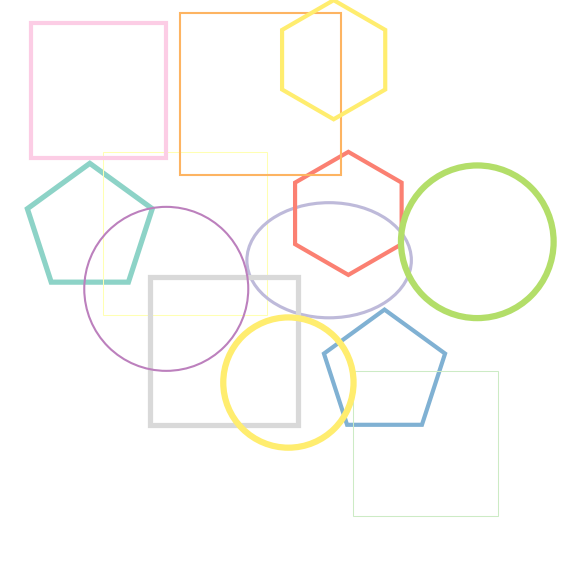[{"shape": "pentagon", "thickness": 2.5, "radius": 0.57, "center": [0.156, 0.603]}, {"shape": "square", "thickness": 0.5, "radius": 0.71, "center": [0.32, 0.595]}, {"shape": "oval", "thickness": 1.5, "radius": 0.71, "center": [0.57, 0.548]}, {"shape": "hexagon", "thickness": 2, "radius": 0.53, "center": [0.603, 0.63]}, {"shape": "pentagon", "thickness": 2, "radius": 0.55, "center": [0.666, 0.353]}, {"shape": "square", "thickness": 1, "radius": 0.7, "center": [0.451, 0.837]}, {"shape": "circle", "thickness": 3, "radius": 0.66, "center": [0.826, 0.58]}, {"shape": "square", "thickness": 2, "radius": 0.58, "center": [0.171, 0.843]}, {"shape": "square", "thickness": 2.5, "radius": 0.64, "center": [0.388, 0.392]}, {"shape": "circle", "thickness": 1, "radius": 0.71, "center": [0.288, 0.499]}, {"shape": "square", "thickness": 0.5, "radius": 0.63, "center": [0.737, 0.231]}, {"shape": "circle", "thickness": 3, "radius": 0.56, "center": [0.499, 0.337]}, {"shape": "hexagon", "thickness": 2, "radius": 0.52, "center": [0.578, 0.896]}]